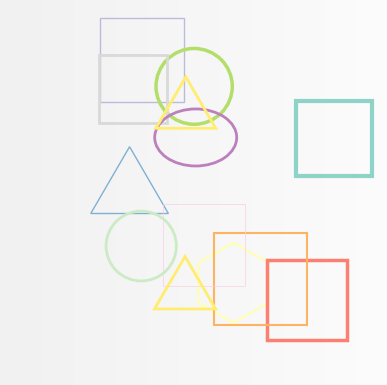[{"shape": "square", "thickness": 3, "radius": 0.49, "center": [0.862, 0.641]}, {"shape": "hexagon", "thickness": 1.5, "radius": 0.52, "center": [0.602, 0.266]}, {"shape": "square", "thickness": 1, "radius": 0.54, "center": [0.366, 0.844]}, {"shape": "square", "thickness": 2.5, "radius": 0.52, "center": [0.793, 0.221]}, {"shape": "triangle", "thickness": 1, "radius": 0.58, "center": [0.334, 0.503]}, {"shape": "square", "thickness": 1.5, "radius": 0.6, "center": [0.672, 0.275]}, {"shape": "circle", "thickness": 2.5, "radius": 0.49, "center": [0.501, 0.776]}, {"shape": "square", "thickness": 0.5, "radius": 0.54, "center": [0.527, 0.363]}, {"shape": "square", "thickness": 2, "radius": 0.44, "center": [0.344, 0.769]}, {"shape": "oval", "thickness": 2, "radius": 0.53, "center": [0.505, 0.643]}, {"shape": "circle", "thickness": 2, "radius": 0.45, "center": [0.364, 0.361]}, {"shape": "triangle", "thickness": 2, "radius": 0.45, "center": [0.478, 0.243]}, {"shape": "triangle", "thickness": 2, "radius": 0.45, "center": [0.479, 0.711]}]